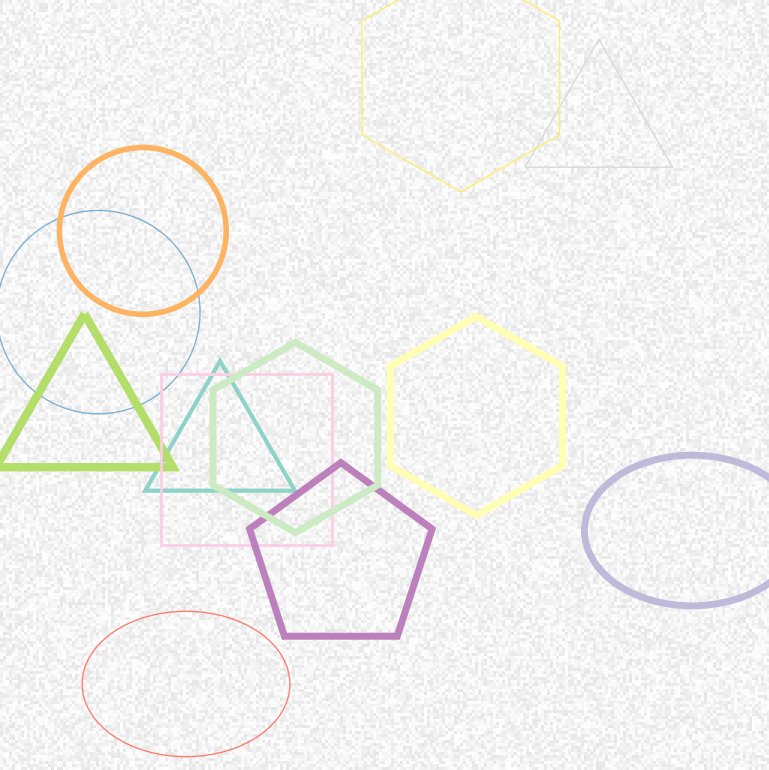[{"shape": "triangle", "thickness": 1.5, "radius": 0.56, "center": [0.286, 0.419]}, {"shape": "hexagon", "thickness": 2.5, "radius": 0.65, "center": [0.619, 0.46]}, {"shape": "oval", "thickness": 2.5, "radius": 0.7, "center": [0.899, 0.311]}, {"shape": "oval", "thickness": 0.5, "radius": 0.67, "center": [0.242, 0.112]}, {"shape": "circle", "thickness": 0.5, "radius": 0.66, "center": [0.128, 0.595]}, {"shape": "circle", "thickness": 2, "radius": 0.54, "center": [0.185, 0.7]}, {"shape": "triangle", "thickness": 3, "radius": 0.66, "center": [0.11, 0.46]}, {"shape": "square", "thickness": 1, "radius": 0.55, "center": [0.321, 0.403]}, {"shape": "triangle", "thickness": 0.5, "radius": 0.55, "center": [0.778, 0.838]}, {"shape": "pentagon", "thickness": 2.5, "radius": 0.62, "center": [0.443, 0.275]}, {"shape": "hexagon", "thickness": 2.5, "radius": 0.62, "center": [0.384, 0.432]}, {"shape": "hexagon", "thickness": 0.5, "radius": 0.74, "center": [0.598, 0.899]}]